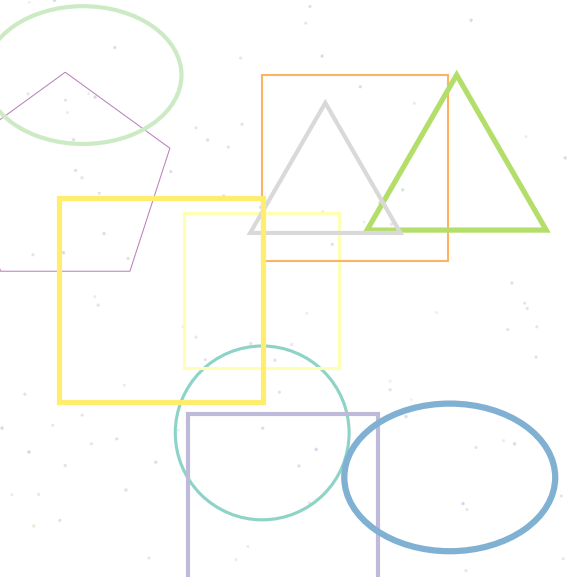[{"shape": "circle", "thickness": 1.5, "radius": 0.75, "center": [0.454, 0.25]}, {"shape": "square", "thickness": 1.5, "radius": 0.67, "center": [0.453, 0.495]}, {"shape": "square", "thickness": 2, "radius": 0.82, "center": [0.49, 0.117]}, {"shape": "oval", "thickness": 3, "radius": 0.91, "center": [0.779, 0.172]}, {"shape": "square", "thickness": 1, "radius": 0.81, "center": [0.615, 0.708]}, {"shape": "triangle", "thickness": 2.5, "radius": 0.9, "center": [0.791, 0.69]}, {"shape": "triangle", "thickness": 2, "radius": 0.75, "center": [0.563, 0.671]}, {"shape": "pentagon", "thickness": 0.5, "radius": 0.95, "center": [0.113, 0.684]}, {"shape": "oval", "thickness": 2, "radius": 0.85, "center": [0.144, 0.869]}, {"shape": "square", "thickness": 2.5, "radius": 0.88, "center": [0.279, 0.48]}]